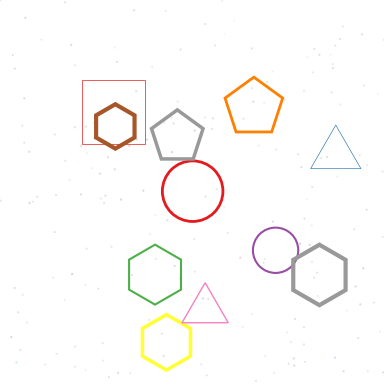[{"shape": "circle", "thickness": 2, "radius": 0.39, "center": [0.5, 0.503]}, {"shape": "square", "thickness": 0.5, "radius": 0.41, "center": [0.295, 0.709]}, {"shape": "triangle", "thickness": 0.5, "radius": 0.38, "center": [0.872, 0.6]}, {"shape": "hexagon", "thickness": 1.5, "radius": 0.39, "center": [0.403, 0.287]}, {"shape": "circle", "thickness": 1.5, "radius": 0.29, "center": [0.716, 0.35]}, {"shape": "pentagon", "thickness": 2, "radius": 0.39, "center": [0.659, 0.721]}, {"shape": "hexagon", "thickness": 2.5, "radius": 0.36, "center": [0.432, 0.111]}, {"shape": "hexagon", "thickness": 3, "radius": 0.29, "center": [0.3, 0.672]}, {"shape": "triangle", "thickness": 1, "radius": 0.35, "center": [0.533, 0.196]}, {"shape": "hexagon", "thickness": 3, "radius": 0.39, "center": [0.83, 0.286]}, {"shape": "pentagon", "thickness": 2.5, "radius": 0.35, "center": [0.46, 0.644]}]